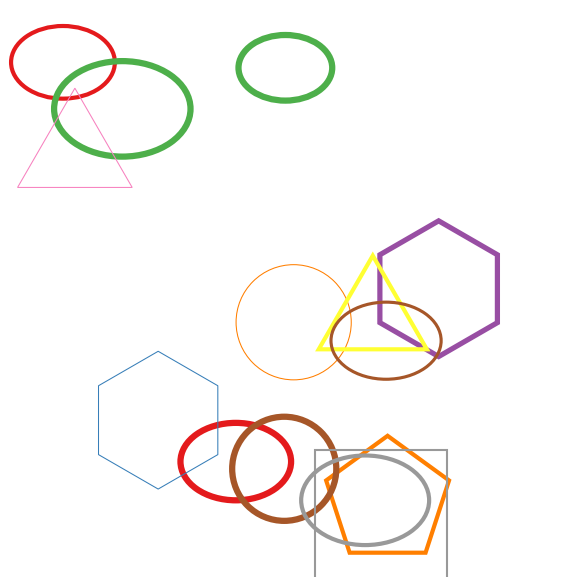[{"shape": "oval", "thickness": 3, "radius": 0.48, "center": [0.408, 0.2]}, {"shape": "oval", "thickness": 2, "radius": 0.45, "center": [0.109, 0.891]}, {"shape": "hexagon", "thickness": 0.5, "radius": 0.6, "center": [0.274, 0.272]}, {"shape": "oval", "thickness": 3, "radius": 0.41, "center": [0.494, 0.882]}, {"shape": "oval", "thickness": 3, "radius": 0.59, "center": [0.212, 0.811]}, {"shape": "hexagon", "thickness": 2.5, "radius": 0.59, "center": [0.76, 0.499]}, {"shape": "pentagon", "thickness": 2, "radius": 0.56, "center": [0.671, 0.133]}, {"shape": "circle", "thickness": 0.5, "radius": 0.5, "center": [0.509, 0.441]}, {"shape": "triangle", "thickness": 2, "radius": 0.54, "center": [0.646, 0.448]}, {"shape": "oval", "thickness": 1.5, "radius": 0.48, "center": [0.669, 0.409]}, {"shape": "circle", "thickness": 3, "radius": 0.45, "center": [0.492, 0.187]}, {"shape": "triangle", "thickness": 0.5, "radius": 0.57, "center": [0.13, 0.732]}, {"shape": "square", "thickness": 1, "radius": 0.57, "center": [0.66, 0.106]}, {"shape": "oval", "thickness": 2, "radius": 0.55, "center": [0.632, 0.133]}]